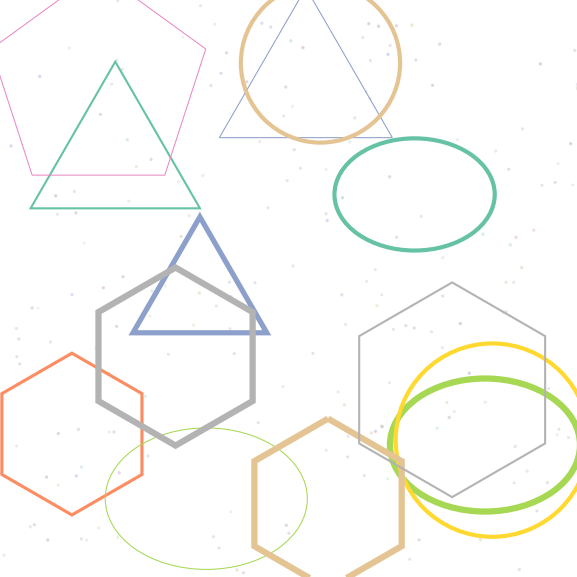[{"shape": "triangle", "thickness": 1, "radius": 0.85, "center": [0.2, 0.723]}, {"shape": "oval", "thickness": 2, "radius": 0.69, "center": [0.718, 0.662]}, {"shape": "hexagon", "thickness": 1.5, "radius": 0.7, "center": [0.125, 0.247]}, {"shape": "triangle", "thickness": 2.5, "radius": 0.67, "center": [0.346, 0.49]}, {"shape": "triangle", "thickness": 0.5, "radius": 0.86, "center": [0.53, 0.847]}, {"shape": "pentagon", "thickness": 0.5, "radius": 0.98, "center": [0.171, 0.854]}, {"shape": "oval", "thickness": 3, "radius": 0.82, "center": [0.84, 0.229]}, {"shape": "oval", "thickness": 0.5, "radius": 0.87, "center": [0.357, 0.136]}, {"shape": "circle", "thickness": 2, "radius": 0.84, "center": [0.853, 0.237]}, {"shape": "hexagon", "thickness": 3, "radius": 0.74, "center": [0.568, 0.127]}, {"shape": "circle", "thickness": 2, "radius": 0.69, "center": [0.555, 0.89]}, {"shape": "hexagon", "thickness": 3, "radius": 0.77, "center": [0.304, 0.382]}, {"shape": "hexagon", "thickness": 1, "radius": 0.93, "center": [0.783, 0.324]}]